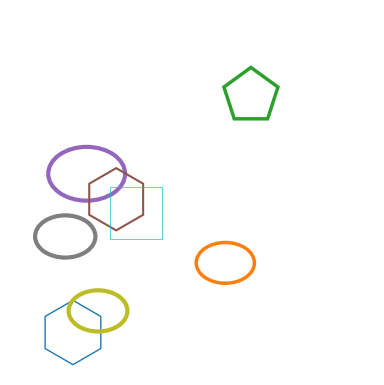[{"shape": "hexagon", "thickness": 1, "radius": 0.42, "center": [0.19, 0.136]}, {"shape": "oval", "thickness": 2.5, "radius": 0.38, "center": [0.585, 0.317]}, {"shape": "pentagon", "thickness": 2.5, "radius": 0.37, "center": [0.652, 0.751]}, {"shape": "oval", "thickness": 3, "radius": 0.5, "center": [0.225, 0.549]}, {"shape": "hexagon", "thickness": 1.5, "radius": 0.4, "center": [0.302, 0.482]}, {"shape": "oval", "thickness": 3, "radius": 0.39, "center": [0.169, 0.386]}, {"shape": "oval", "thickness": 3, "radius": 0.38, "center": [0.255, 0.193]}, {"shape": "square", "thickness": 0.5, "radius": 0.34, "center": [0.353, 0.446]}]